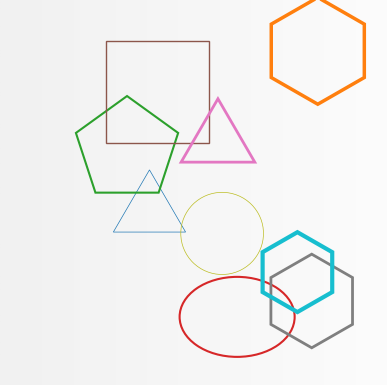[{"shape": "triangle", "thickness": 0.5, "radius": 0.54, "center": [0.386, 0.451]}, {"shape": "hexagon", "thickness": 2.5, "radius": 0.69, "center": [0.82, 0.868]}, {"shape": "pentagon", "thickness": 1.5, "radius": 0.69, "center": [0.328, 0.612]}, {"shape": "oval", "thickness": 1.5, "radius": 0.74, "center": [0.612, 0.177]}, {"shape": "square", "thickness": 1, "radius": 0.66, "center": [0.405, 0.761]}, {"shape": "triangle", "thickness": 2, "radius": 0.55, "center": [0.562, 0.634]}, {"shape": "hexagon", "thickness": 2, "radius": 0.61, "center": [0.804, 0.218]}, {"shape": "circle", "thickness": 0.5, "radius": 0.53, "center": [0.573, 0.394]}, {"shape": "hexagon", "thickness": 3, "radius": 0.52, "center": [0.768, 0.293]}]